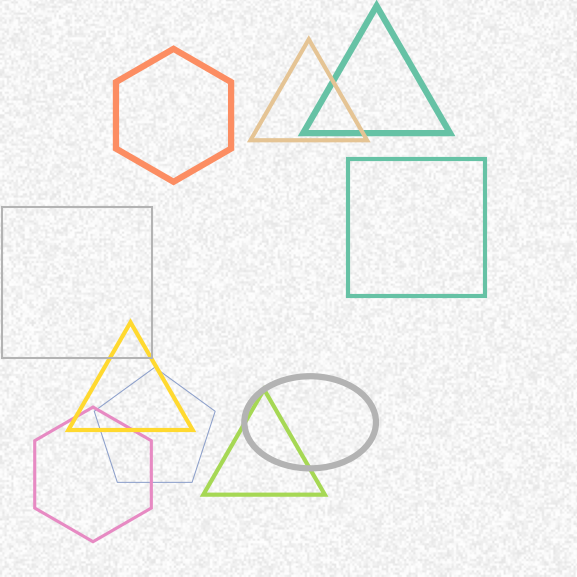[{"shape": "triangle", "thickness": 3, "radius": 0.73, "center": [0.652, 0.842]}, {"shape": "square", "thickness": 2, "radius": 0.59, "center": [0.721, 0.605]}, {"shape": "hexagon", "thickness": 3, "radius": 0.58, "center": [0.3, 0.799]}, {"shape": "pentagon", "thickness": 0.5, "radius": 0.55, "center": [0.268, 0.253]}, {"shape": "hexagon", "thickness": 1.5, "radius": 0.58, "center": [0.161, 0.178]}, {"shape": "triangle", "thickness": 2, "radius": 0.61, "center": [0.457, 0.203]}, {"shape": "triangle", "thickness": 2, "radius": 0.62, "center": [0.226, 0.317]}, {"shape": "triangle", "thickness": 2, "radius": 0.58, "center": [0.535, 0.815]}, {"shape": "oval", "thickness": 3, "radius": 0.57, "center": [0.537, 0.268]}, {"shape": "square", "thickness": 1, "radius": 0.65, "center": [0.133, 0.51]}]